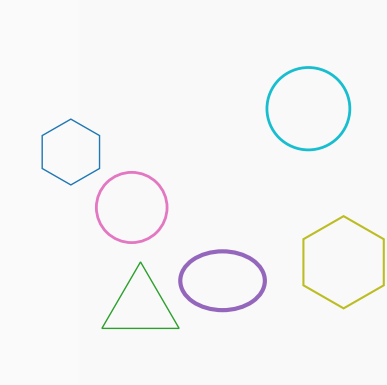[{"shape": "hexagon", "thickness": 1, "radius": 0.43, "center": [0.183, 0.605]}, {"shape": "triangle", "thickness": 1, "radius": 0.58, "center": [0.363, 0.205]}, {"shape": "oval", "thickness": 3, "radius": 0.55, "center": [0.574, 0.271]}, {"shape": "circle", "thickness": 2, "radius": 0.46, "center": [0.34, 0.461]}, {"shape": "hexagon", "thickness": 1.5, "radius": 0.6, "center": [0.887, 0.319]}, {"shape": "circle", "thickness": 2, "radius": 0.53, "center": [0.796, 0.718]}]